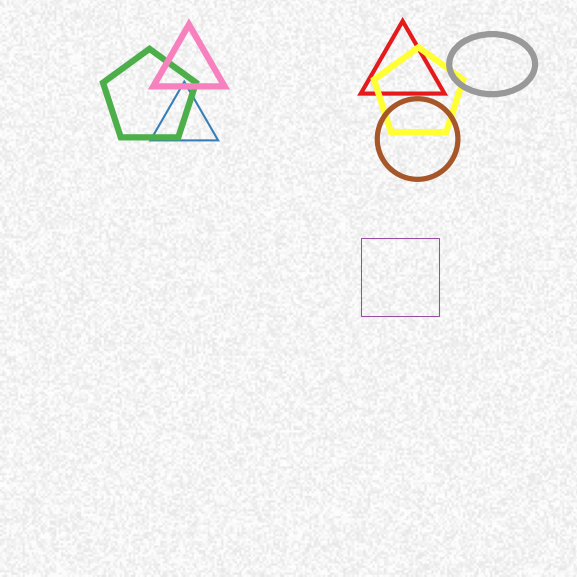[{"shape": "triangle", "thickness": 2, "radius": 0.42, "center": [0.697, 0.879]}, {"shape": "triangle", "thickness": 1, "radius": 0.34, "center": [0.319, 0.79]}, {"shape": "pentagon", "thickness": 3, "radius": 0.42, "center": [0.259, 0.83]}, {"shape": "square", "thickness": 0.5, "radius": 0.34, "center": [0.693, 0.519]}, {"shape": "pentagon", "thickness": 3, "radius": 0.41, "center": [0.725, 0.836]}, {"shape": "circle", "thickness": 2.5, "radius": 0.35, "center": [0.723, 0.758]}, {"shape": "triangle", "thickness": 3, "radius": 0.36, "center": [0.327, 0.885]}, {"shape": "oval", "thickness": 3, "radius": 0.37, "center": [0.852, 0.888]}]